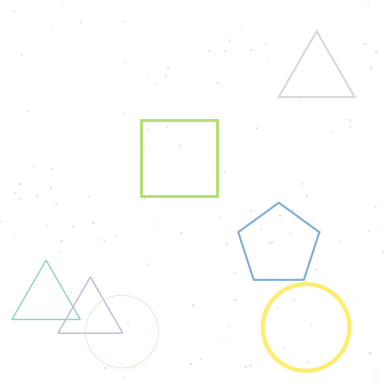[{"shape": "triangle", "thickness": 1, "radius": 0.51, "center": [0.12, 0.221]}, {"shape": "triangle", "thickness": 1, "radius": 0.49, "center": [0.235, 0.183]}, {"shape": "pentagon", "thickness": 1.5, "radius": 0.55, "center": [0.724, 0.363]}, {"shape": "square", "thickness": 2, "radius": 0.49, "center": [0.465, 0.589]}, {"shape": "triangle", "thickness": 1.5, "radius": 0.57, "center": [0.823, 0.805]}, {"shape": "circle", "thickness": 0.5, "radius": 0.47, "center": [0.317, 0.139]}, {"shape": "circle", "thickness": 3, "radius": 0.56, "center": [0.795, 0.15]}]